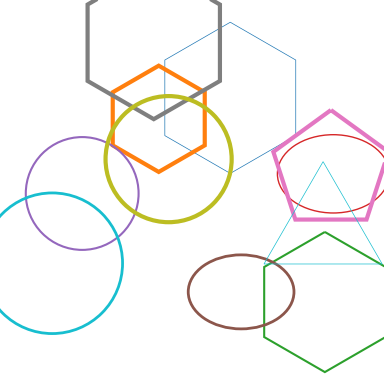[{"shape": "hexagon", "thickness": 0.5, "radius": 0.98, "center": [0.598, 0.746]}, {"shape": "hexagon", "thickness": 3, "radius": 0.69, "center": [0.412, 0.691]}, {"shape": "hexagon", "thickness": 1.5, "radius": 0.91, "center": [0.844, 0.216]}, {"shape": "oval", "thickness": 1, "radius": 0.73, "center": [0.866, 0.548]}, {"shape": "circle", "thickness": 1.5, "radius": 0.73, "center": [0.213, 0.497]}, {"shape": "oval", "thickness": 2, "radius": 0.69, "center": [0.626, 0.242]}, {"shape": "pentagon", "thickness": 3, "radius": 0.79, "center": [0.86, 0.557]}, {"shape": "hexagon", "thickness": 3, "radius": 0.99, "center": [0.399, 0.889]}, {"shape": "circle", "thickness": 3, "radius": 0.82, "center": [0.438, 0.587]}, {"shape": "triangle", "thickness": 0.5, "radius": 0.89, "center": [0.839, 0.403]}, {"shape": "circle", "thickness": 2, "radius": 0.91, "center": [0.136, 0.316]}]